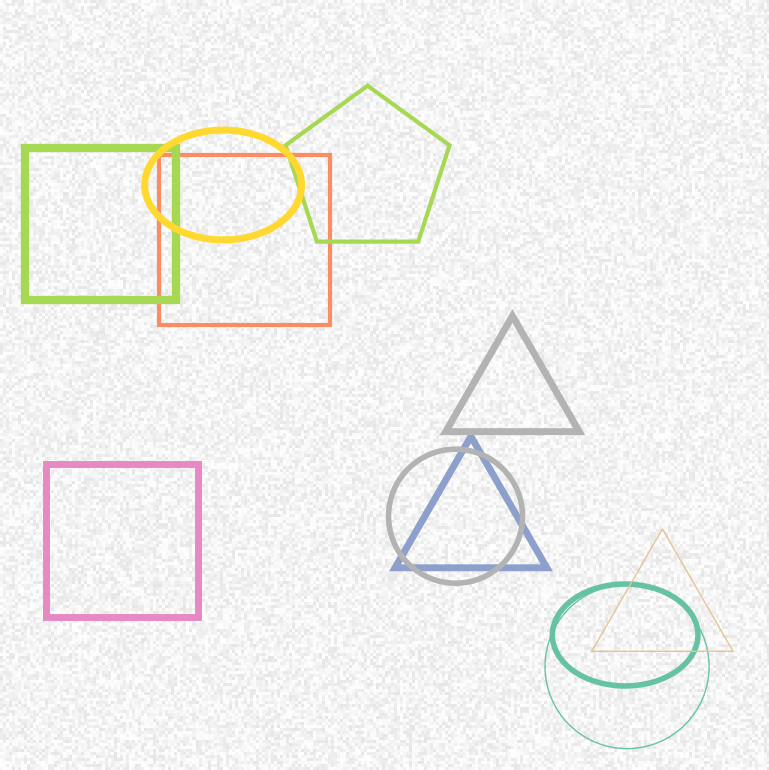[{"shape": "oval", "thickness": 2, "radius": 0.47, "center": [0.812, 0.175]}, {"shape": "circle", "thickness": 0.5, "radius": 0.53, "center": [0.814, 0.134]}, {"shape": "square", "thickness": 1.5, "radius": 0.55, "center": [0.318, 0.688]}, {"shape": "triangle", "thickness": 2.5, "radius": 0.57, "center": [0.612, 0.32]}, {"shape": "square", "thickness": 2.5, "radius": 0.5, "center": [0.158, 0.298]}, {"shape": "pentagon", "thickness": 1.5, "radius": 0.56, "center": [0.477, 0.777]}, {"shape": "square", "thickness": 3, "radius": 0.49, "center": [0.13, 0.709]}, {"shape": "oval", "thickness": 2.5, "radius": 0.51, "center": [0.29, 0.76]}, {"shape": "triangle", "thickness": 0.5, "radius": 0.53, "center": [0.86, 0.207]}, {"shape": "triangle", "thickness": 2.5, "radius": 0.5, "center": [0.666, 0.489]}, {"shape": "circle", "thickness": 2, "radius": 0.44, "center": [0.592, 0.33]}]